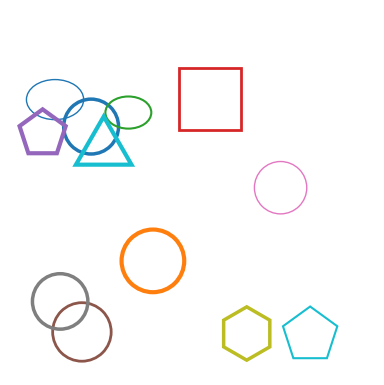[{"shape": "circle", "thickness": 2.5, "radius": 0.36, "center": [0.237, 0.671]}, {"shape": "oval", "thickness": 1, "radius": 0.37, "center": [0.143, 0.741]}, {"shape": "circle", "thickness": 3, "radius": 0.41, "center": [0.397, 0.322]}, {"shape": "oval", "thickness": 1.5, "radius": 0.3, "center": [0.333, 0.708]}, {"shape": "square", "thickness": 2, "radius": 0.4, "center": [0.545, 0.743]}, {"shape": "pentagon", "thickness": 3, "radius": 0.32, "center": [0.111, 0.653]}, {"shape": "circle", "thickness": 2, "radius": 0.38, "center": [0.213, 0.138]}, {"shape": "circle", "thickness": 1, "radius": 0.34, "center": [0.729, 0.512]}, {"shape": "circle", "thickness": 2.5, "radius": 0.36, "center": [0.156, 0.217]}, {"shape": "hexagon", "thickness": 2.5, "radius": 0.35, "center": [0.641, 0.134]}, {"shape": "pentagon", "thickness": 1.5, "radius": 0.37, "center": [0.806, 0.13]}, {"shape": "triangle", "thickness": 3, "radius": 0.42, "center": [0.269, 0.614]}]